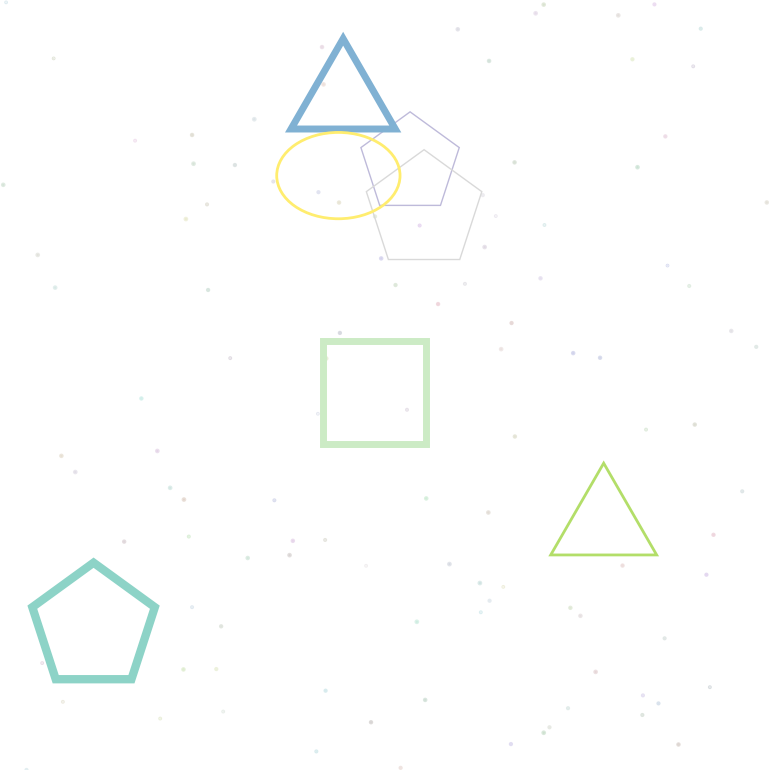[{"shape": "pentagon", "thickness": 3, "radius": 0.42, "center": [0.122, 0.186]}, {"shape": "pentagon", "thickness": 0.5, "radius": 0.34, "center": [0.533, 0.788]}, {"shape": "triangle", "thickness": 2.5, "radius": 0.39, "center": [0.446, 0.872]}, {"shape": "triangle", "thickness": 1, "radius": 0.4, "center": [0.784, 0.319]}, {"shape": "pentagon", "thickness": 0.5, "radius": 0.39, "center": [0.551, 0.727]}, {"shape": "square", "thickness": 2.5, "radius": 0.33, "center": [0.486, 0.49]}, {"shape": "oval", "thickness": 1, "radius": 0.4, "center": [0.439, 0.772]}]